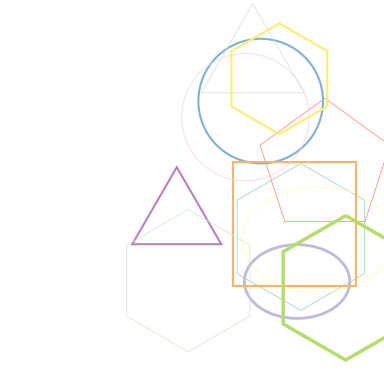[{"shape": "hexagon", "thickness": 0.5, "radius": 0.95, "center": [0.781, 0.385]}, {"shape": "oval", "thickness": 0.5, "radius": 0.98, "center": [0.826, 0.377]}, {"shape": "oval", "thickness": 2, "radius": 0.68, "center": [0.772, 0.269]}, {"shape": "pentagon", "thickness": 0.5, "radius": 0.89, "center": [0.844, 0.568]}, {"shape": "circle", "thickness": 1.5, "radius": 0.81, "center": [0.677, 0.737]}, {"shape": "square", "thickness": 1.5, "radius": 0.8, "center": [0.765, 0.418]}, {"shape": "hexagon", "thickness": 2.5, "radius": 0.94, "center": [0.898, 0.252]}, {"shape": "circle", "thickness": 0.5, "radius": 0.83, "center": [0.637, 0.695]}, {"shape": "triangle", "thickness": 0.5, "radius": 0.77, "center": [0.657, 0.836]}, {"shape": "triangle", "thickness": 1.5, "radius": 0.67, "center": [0.459, 0.432]}, {"shape": "hexagon", "thickness": 0.5, "radius": 0.92, "center": [0.489, 0.271]}, {"shape": "hexagon", "thickness": 1.5, "radius": 0.72, "center": [0.726, 0.795]}]